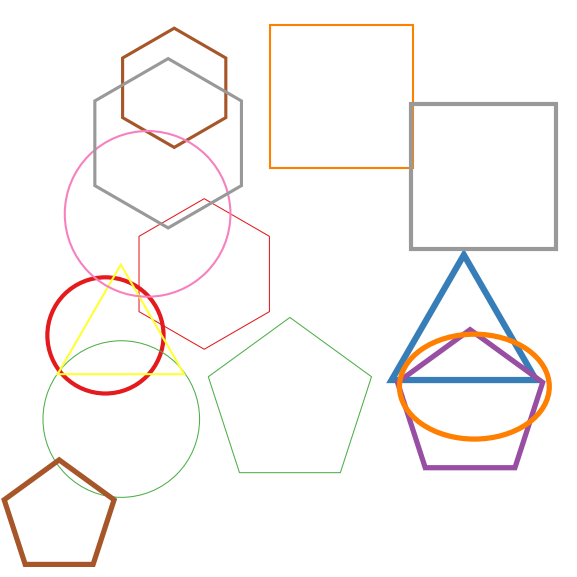[{"shape": "hexagon", "thickness": 0.5, "radius": 0.65, "center": [0.354, 0.525]}, {"shape": "circle", "thickness": 2, "radius": 0.5, "center": [0.183, 0.418]}, {"shape": "triangle", "thickness": 3, "radius": 0.72, "center": [0.803, 0.413]}, {"shape": "pentagon", "thickness": 0.5, "radius": 0.74, "center": [0.502, 0.301]}, {"shape": "circle", "thickness": 0.5, "radius": 0.68, "center": [0.21, 0.273]}, {"shape": "pentagon", "thickness": 2.5, "radius": 0.66, "center": [0.814, 0.296]}, {"shape": "oval", "thickness": 2.5, "radius": 0.65, "center": [0.821, 0.33]}, {"shape": "square", "thickness": 1, "radius": 0.62, "center": [0.591, 0.832]}, {"shape": "triangle", "thickness": 1, "radius": 0.63, "center": [0.209, 0.414]}, {"shape": "pentagon", "thickness": 2.5, "radius": 0.5, "center": [0.102, 0.103]}, {"shape": "hexagon", "thickness": 1.5, "radius": 0.52, "center": [0.302, 0.847]}, {"shape": "circle", "thickness": 1, "radius": 0.72, "center": [0.256, 0.629]}, {"shape": "hexagon", "thickness": 1.5, "radius": 0.73, "center": [0.291, 0.751]}, {"shape": "square", "thickness": 2, "radius": 0.63, "center": [0.837, 0.694]}]